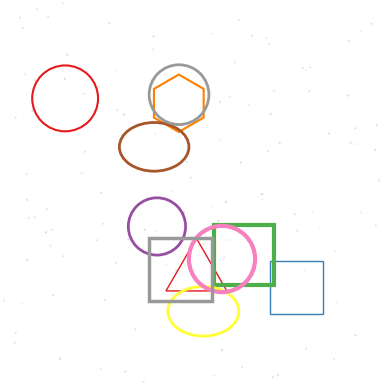[{"shape": "triangle", "thickness": 1, "radius": 0.46, "center": [0.51, 0.29]}, {"shape": "circle", "thickness": 1.5, "radius": 0.43, "center": [0.169, 0.744]}, {"shape": "square", "thickness": 1, "radius": 0.35, "center": [0.77, 0.254]}, {"shape": "square", "thickness": 3, "radius": 0.39, "center": [0.634, 0.338]}, {"shape": "circle", "thickness": 2, "radius": 0.37, "center": [0.408, 0.412]}, {"shape": "hexagon", "thickness": 1.5, "radius": 0.37, "center": [0.464, 0.732]}, {"shape": "oval", "thickness": 2, "radius": 0.46, "center": [0.528, 0.192]}, {"shape": "oval", "thickness": 2, "radius": 0.45, "center": [0.4, 0.619]}, {"shape": "circle", "thickness": 3, "radius": 0.43, "center": [0.577, 0.327]}, {"shape": "circle", "thickness": 2, "radius": 0.39, "center": [0.465, 0.754]}, {"shape": "square", "thickness": 2.5, "radius": 0.41, "center": [0.468, 0.299]}]